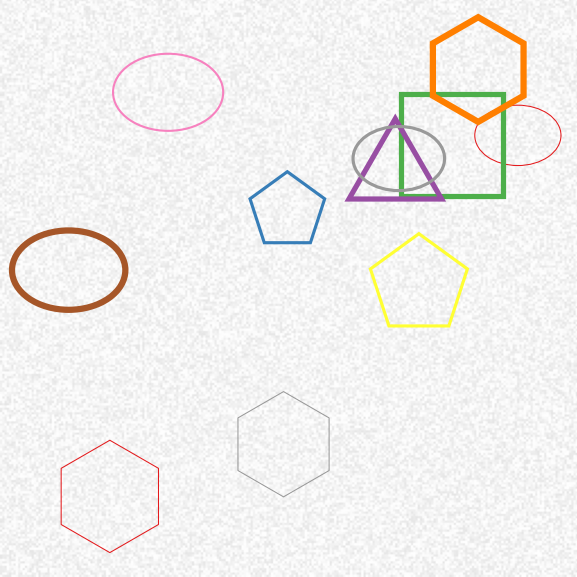[{"shape": "hexagon", "thickness": 0.5, "radius": 0.49, "center": [0.19, 0.14]}, {"shape": "oval", "thickness": 0.5, "radius": 0.37, "center": [0.897, 0.765]}, {"shape": "pentagon", "thickness": 1.5, "radius": 0.34, "center": [0.498, 0.634]}, {"shape": "square", "thickness": 2.5, "radius": 0.44, "center": [0.783, 0.748]}, {"shape": "triangle", "thickness": 2.5, "radius": 0.46, "center": [0.684, 0.701]}, {"shape": "hexagon", "thickness": 3, "radius": 0.45, "center": [0.828, 0.879]}, {"shape": "pentagon", "thickness": 1.5, "radius": 0.44, "center": [0.725, 0.506]}, {"shape": "oval", "thickness": 3, "radius": 0.49, "center": [0.119, 0.531]}, {"shape": "oval", "thickness": 1, "radius": 0.48, "center": [0.291, 0.839]}, {"shape": "hexagon", "thickness": 0.5, "radius": 0.46, "center": [0.491, 0.23]}, {"shape": "oval", "thickness": 1.5, "radius": 0.4, "center": [0.691, 0.725]}]